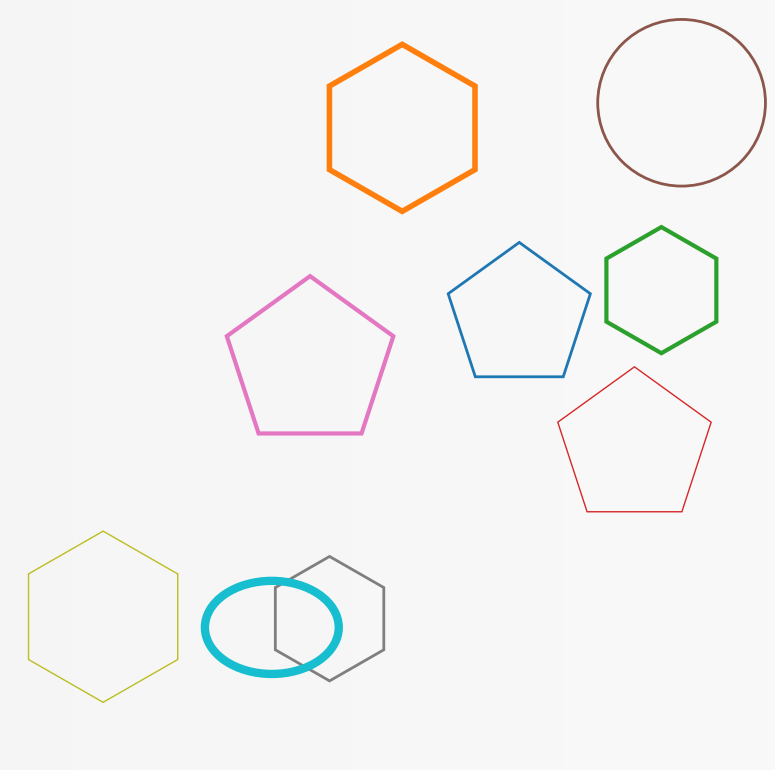[{"shape": "pentagon", "thickness": 1, "radius": 0.48, "center": [0.67, 0.589]}, {"shape": "hexagon", "thickness": 2, "radius": 0.54, "center": [0.519, 0.834]}, {"shape": "hexagon", "thickness": 1.5, "radius": 0.41, "center": [0.853, 0.623]}, {"shape": "pentagon", "thickness": 0.5, "radius": 0.52, "center": [0.819, 0.42]}, {"shape": "circle", "thickness": 1, "radius": 0.54, "center": [0.879, 0.867]}, {"shape": "pentagon", "thickness": 1.5, "radius": 0.56, "center": [0.4, 0.528]}, {"shape": "hexagon", "thickness": 1, "radius": 0.4, "center": [0.425, 0.197]}, {"shape": "hexagon", "thickness": 0.5, "radius": 0.56, "center": [0.133, 0.199]}, {"shape": "oval", "thickness": 3, "radius": 0.43, "center": [0.351, 0.185]}]